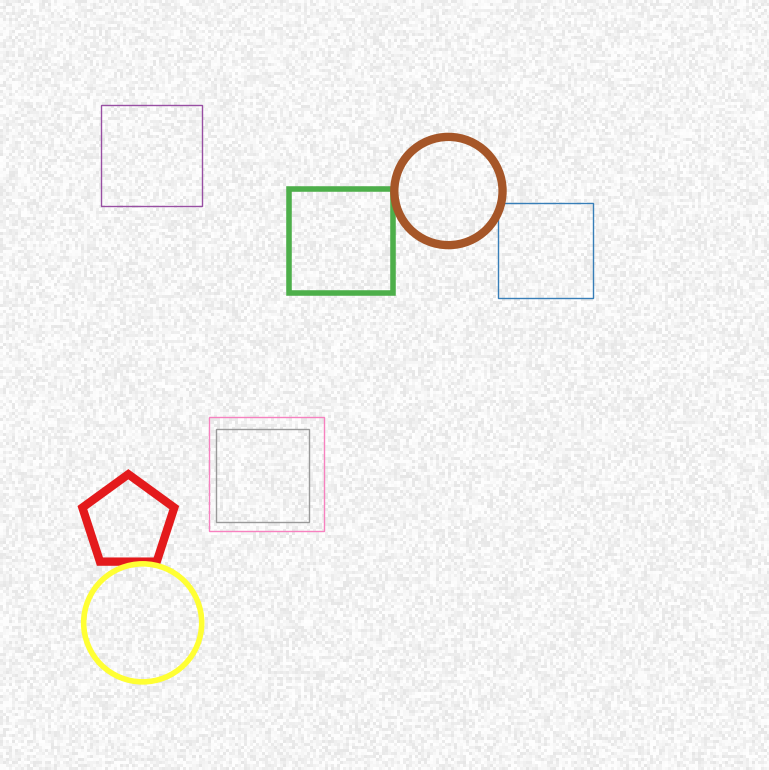[{"shape": "pentagon", "thickness": 3, "radius": 0.31, "center": [0.167, 0.321]}, {"shape": "square", "thickness": 0.5, "radius": 0.31, "center": [0.709, 0.675]}, {"shape": "square", "thickness": 2, "radius": 0.34, "center": [0.443, 0.687]}, {"shape": "square", "thickness": 0.5, "radius": 0.33, "center": [0.197, 0.798]}, {"shape": "circle", "thickness": 2, "radius": 0.38, "center": [0.185, 0.191]}, {"shape": "circle", "thickness": 3, "radius": 0.35, "center": [0.582, 0.752]}, {"shape": "square", "thickness": 0.5, "radius": 0.37, "center": [0.346, 0.385]}, {"shape": "square", "thickness": 0.5, "radius": 0.3, "center": [0.341, 0.383]}]